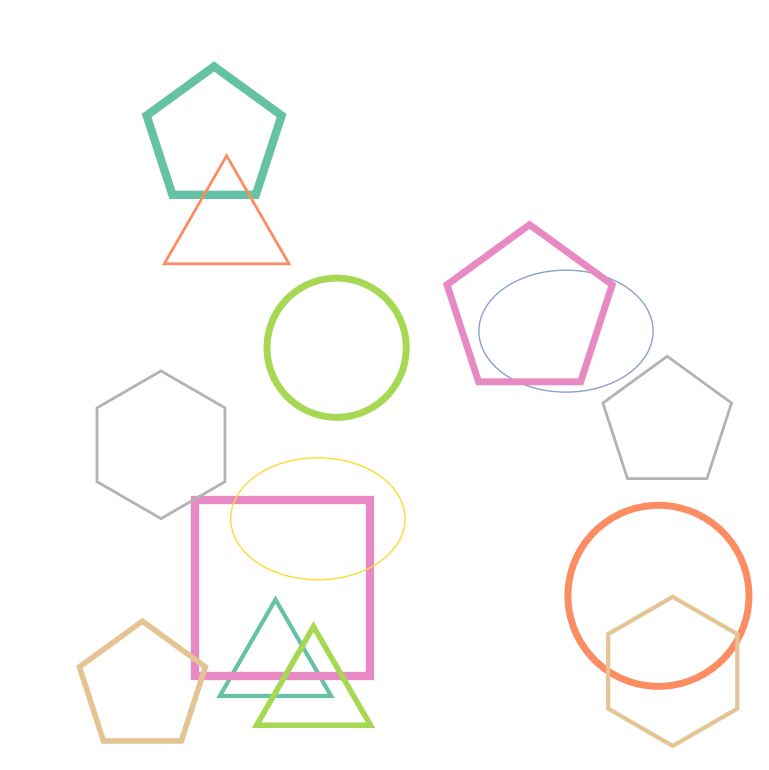[{"shape": "pentagon", "thickness": 3, "radius": 0.46, "center": [0.278, 0.822]}, {"shape": "triangle", "thickness": 1.5, "radius": 0.42, "center": [0.358, 0.138]}, {"shape": "triangle", "thickness": 1, "radius": 0.47, "center": [0.294, 0.704]}, {"shape": "circle", "thickness": 2.5, "radius": 0.59, "center": [0.855, 0.226]}, {"shape": "oval", "thickness": 0.5, "radius": 0.57, "center": [0.735, 0.57]}, {"shape": "square", "thickness": 3, "radius": 0.57, "center": [0.367, 0.236]}, {"shape": "pentagon", "thickness": 2.5, "radius": 0.56, "center": [0.688, 0.595]}, {"shape": "circle", "thickness": 2.5, "radius": 0.45, "center": [0.437, 0.548]}, {"shape": "triangle", "thickness": 2, "radius": 0.43, "center": [0.407, 0.101]}, {"shape": "oval", "thickness": 0.5, "radius": 0.57, "center": [0.413, 0.326]}, {"shape": "hexagon", "thickness": 1.5, "radius": 0.48, "center": [0.874, 0.128]}, {"shape": "pentagon", "thickness": 2, "radius": 0.43, "center": [0.185, 0.107]}, {"shape": "hexagon", "thickness": 1, "radius": 0.48, "center": [0.209, 0.422]}, {"shape": "pentagon", "thickness": 1, "radius": 0.44, "center": [0.867, 0.449]}]